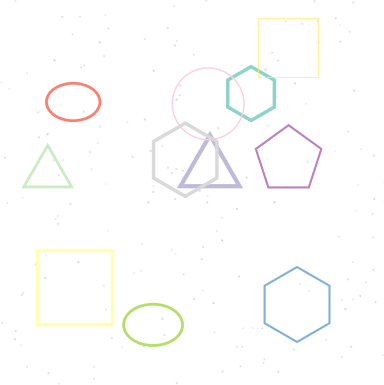[{"shape": "hexagon", "thickness": 2.5, "radius": 0.35, "center": [0.652, 0.757]}, {"shape": "square", "thickness": 2.5, "radius": 0.49, "center": [0.193, 0.255]}, {"shape": "triangle", "thickness": 3, "radius": 0.44, "center": [0.545, 0.561]}, {"shape": "oval", "thickness": 2, "radius": 0.35, "center": [0.19, 0.735]}, {"shape": "hexagon", "thickness": 1.5, "radius": 0.49, "center": [0.772, 0.209]}, {"shape": "oval", "thickness": 2, "radius": 0.38, "center": [0.398, 0.156]}, {"shape": "circle", "thickness": 1, "radius": 0.47, "center": [0.541, 0.73]}, {"shape": "hexagon", "thickness": 2.5, "radius": 0.47, "center": [0.481, 0.585]}, {"shape": "pentagon", "thickness": 1.5, "radius": 0.45, "center": [0.75, 0.585]}, {"shape": "triangle", "thickness": 2, "radius": 0.36, "center": [0.124, 0.55]}, {"shape": "square", "thickness": 0.5, "radius": 0.39, "center": [0.747, 0.877]}]